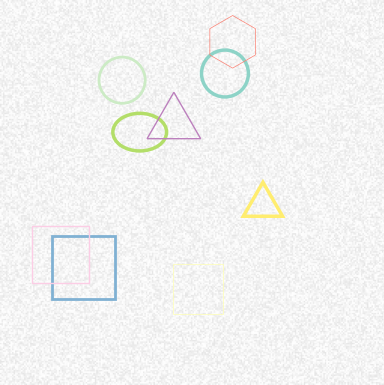[{"shape": "circle", "thickness": 2.5, "radius": 0.3, "center": [0.584, 0.809]}, {"shape": "square", "thickness": 0.5, "radius": 0.32, "center": [0.515, 0.248]}, {"shape": "hexagon", "thickness": 0.5, "radius": 0.34, "center": [0.604, 0.891]}, {"shape": "square", "thickness": 2, "radius": 0.41, "center": [0.217, 0.306]}, {"shape": "oval", "thickness": 2.5, "radius": 0.35, "center": [0.363, 0.657]}, {"shape": "square", "thickness": 1, "radius": 0.37, "center": [0.157, 0.339]}, {"shape": "triangle", "thickness": 1, "radius": 0.4, "center": [0.452, 0.68]}, {"shape": "circle", "thickness": 2, "radius": 0.3, "center": [0.317, 0.792]}, {"shape": "triangle", "thickness": 2.5, "radius": 0.29, "center": [0.683, 0.468]}]